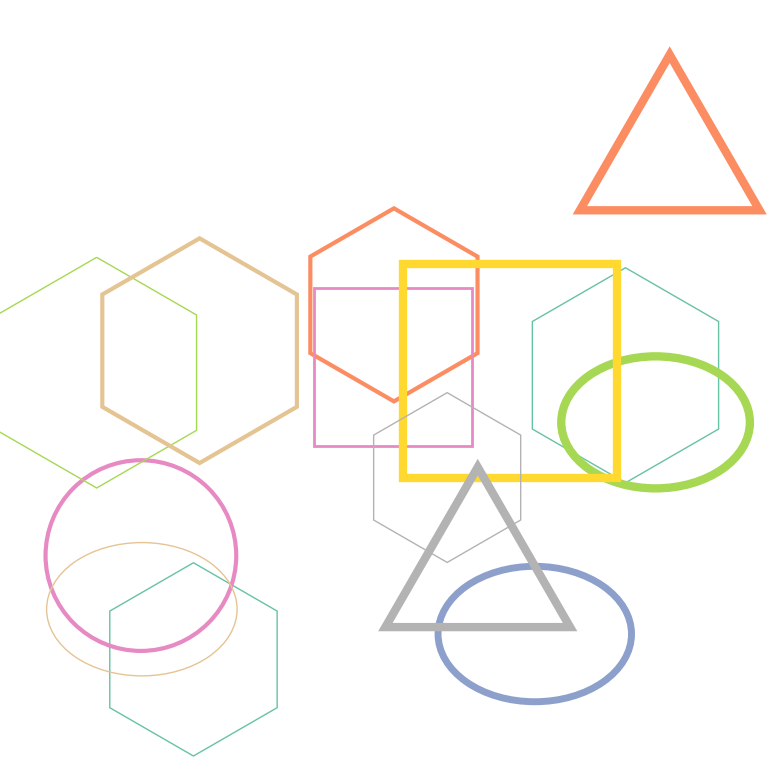[{"shape": "hexagon", "thickness": 0.5, "radius": 0.7, "center": [0.812, 0.513]}, {"shape": "hexagon", "thickness": 0.5, "radius": 0.63, "center": [0.251, 0.144]}, {"shape": "hexagon", "thickness": 1.5, "radius": 0.63, "center": [0.512, 0.604]}, {"shape": "triangle", "thickness": 3, "radius": 0.67, "center": [0.87, 0.794]}, {"shape": "oval", "thickness": 2.5, "radius": 0.63, "center": [0.695, 0.177]}, {"shape": "square", "thickness": 1, "radius": 0.51, "center": [0.511, 0.523]}, {"shape": "circle", "thickness": 1.5, "radius": 0.62, "center": [0.183, 0.278]}, {"shape": "oval", "thickness": 3, "radius": 0.61, "center": [0.851, 0.451]}, {"shape": "hexagon", "thickness": 0.5, "radius": 0.75, "center": [0.126, 0.516]}, {"shape": "square", "thickness": 3, "radius": 0.69, "center": [0.662, 0.518]}, {"shape": "hexagon", "thickness": 1.5, "radius": 0.73, "center": [0.259, 0.545]}, {"shape": "oval", "thickness": 0.5, "radius": 0.62, "center": [0.184, 0.209]}, {"shape": "hexagon", "thickness": 0.5, "radius": 0.55, "center": [0.581, 0.38]}, {"shape": "triangle", "thickness": 3, "radius": 0.69, "center": [0.62, 0.255]}]